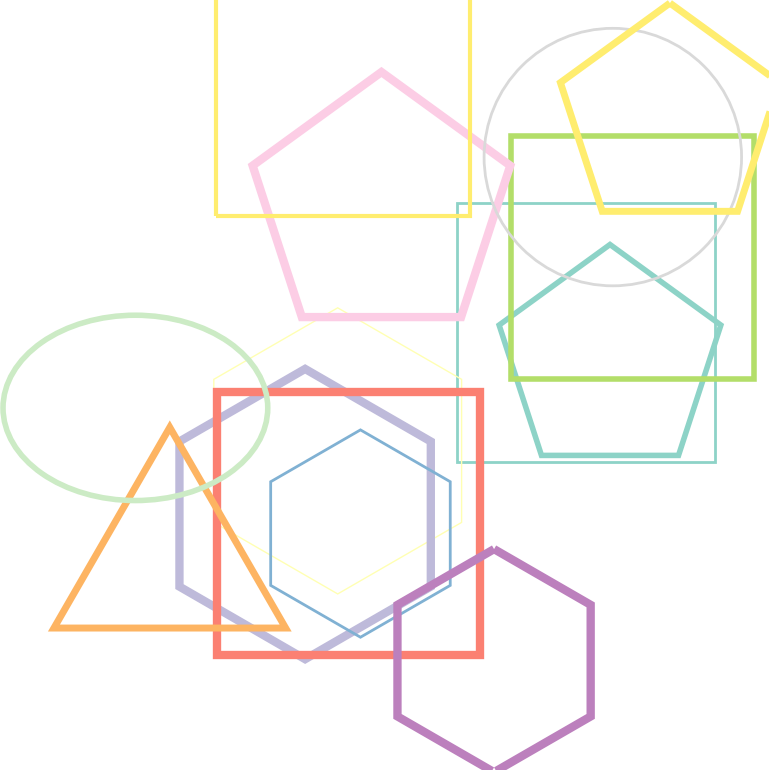[{"shape": "square", "thickness": 1, "radius": 0.84, "center": [0.761, 0.568]}, {"shape": "pentagon", "thickness": 2, "radius": 0.76, "center": [0.792, 0.531]}, {"shape": "hexagon", "thickness": 0.5, "radius": 0.93, "center": [0.439, 0.414]}, {"shape": "hexagon", "thickness": 3, "radius": 0.94, "center": [0.396, 0.332]}, {"shape": "square", "thickness": 3, "radius": 0.85, "center": [0.453, 0.32]}, {"shape": "hexagon", "thickness": 1, "radius": 0.67, "center": [0.468, 0.307]}, {"shape": "triangle", "thickness": 2.5, "radius": 0.87, "center": [0.221, 0.271]}, {"shape": "square", "thickness": 2, "radius": 0.79, "center": [0.822, 0.666]}, {"shape": "pentagon", "thickness": 3, "radius": 0.88, "center": [0.495, 0.731]}, {"shape": "circle", "thickness": 1, "radius": 0.84, "center": [0.796, 0.796]}, {"shape": "hexagon", "thickness": 3, "radius": 0.72, "center": [0.642, 0.142]}, {"shape": "oval", "thickness": 2, "radius": 0.86, "center": [0.176, 0.47]}, {"shape": "pentagon", "thickness": 2.5, "radius": 0.75, "center": [0.87, 0.847]}, {"shape": "square", "thickness": 1.5, "radius": 0.83, "center": [0.446, 0.884]}]